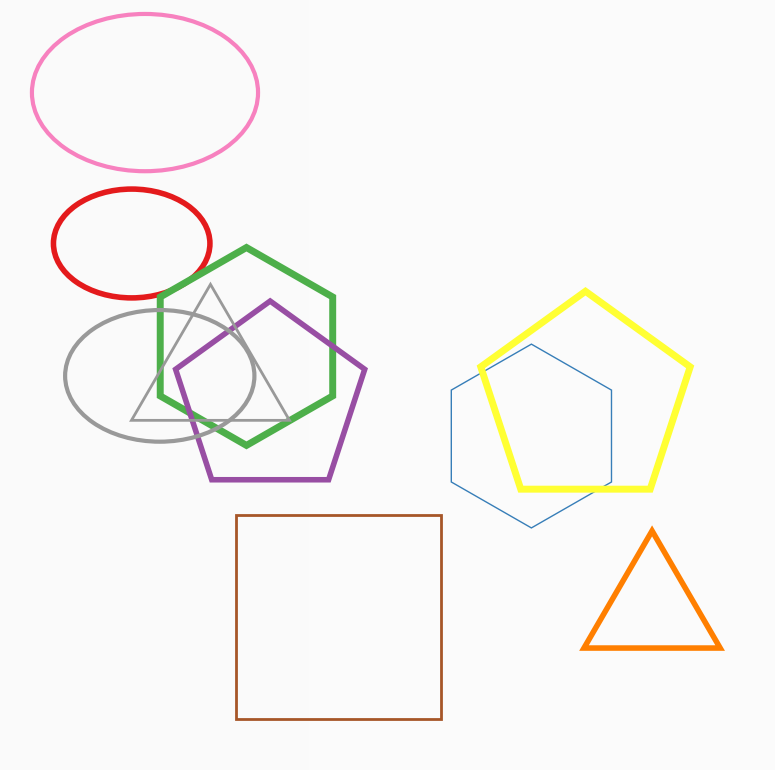[{"shape": "oval", "thickness": 2, "radius": 0.5, "center": [0.17, 0.684]}, {"shape": "hexagon", "thickness": 0.5, "radius": 0.6, "center": [0.686, 0.434]}, {"shape": "hexagon", "thickness": 2.5, "radius": 0.64, "center": [0.318, 0.55]}, {"shape": "pentagon", "thickness": 2, "radius": 0.64, "center": [0.349, 0.481]}, {"shape": "triangle", "thickness": 2, "radius": 0.51, "center": [0.841, 0.209]}, {"shape": "pentagon", "thickness": 2.5, "radius": 0.71, "center": [0.755, 0.48]}, {"shape": "square", "thickness": 1, "radius": 0.66, "center": [0.437, 0.198]}, {"shape": "oval", "thickness": 1.5, "radius": 0.73, "center": [0.187, 0.88]}, {"shape": "oval", "thickness": 1.5, "radius": 0.61, "center": [0.206, 0.512]}, {"shape": "triangle", "thickness": 1, "radius": 0.59, "center": [0.272, 0.513]}]